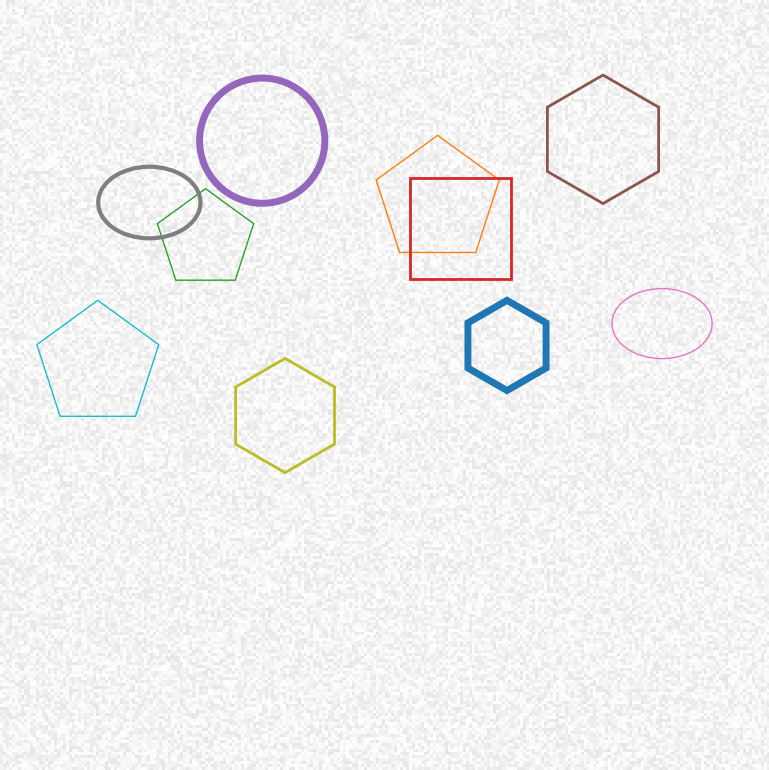[{"shape": "hexagon", "thickness": 2.5, "radius": 0.29, "center": [0.658, 0.551]}, {"shape": "pentagon", "thickness": 0.5, "radius": 0.42, "center": [0.568, 0.74]}, {"shape": "pentagon", "thickness": 0.5, "radius": 0.33, "center": [0.267, 0.689]}, {"shape": "square", "thickness": 1, "radius": 0.33, "center": [0.598, 0.704]}, {"shape": "circle", "thickness": 2.5, "radius": 0.41, "center": [0.341, 0.817]}, {"shape": "hexagon", "thickness": 1, "radius": 0.42, "center": [0.783, 0.819]}, {"shape": "oval", "thickness": 0.5, "radius": 0.33, "center": [0.86, 0.58]}, {"shape": "oval", "thickness": 1.5, "radius": 0.33, "center": [0.194, 0.737]}, {"shape": "hexagon", "thickness": 1, "radius": 0.37, "center": [0.37, 0.46]}, {"shape": "pentagon", "thickness": 0.5, "radius": 0.42, "center": [0.127, 0.527]}]